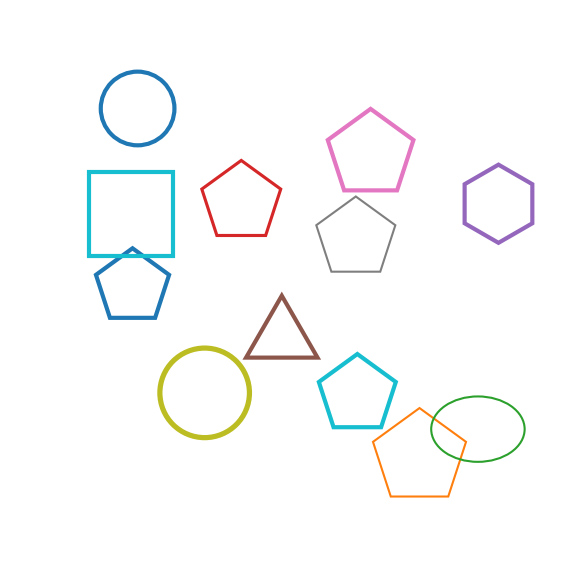[{"shape": "pentagon", "thickness": 2, "radius": 0.33, "center": [0.229, 0.503]}, {"shape": "circle", "thickness": 2, "radius": 0.32, "center": [0.238, 0.811]}, {"shape": "pentagon", "thickness": 1, "radius": 0.42, "center": [0.726, 0.208]}, {"shape": "oval", "thickness": 1, "radius": 0.4, "center": [0.828, 0.256]}, {"shape": "pentagon", "thickness": 1.5, "radius": 0.36, "center": [0.418, 0.649]}, {"shape": "hexagon", "thickness": 2, "radius": 0.34, "center": [0.863, 0.646]}, {"shape": "triangle", "thickness": 2, "radius": 0.36, "center": [0.488, 0.416]}, {"shape": "pentagon", "thickness": 2, "radius": 0.39, "center": [0.642, 0.733]}, {"shape": "pentagon", "thickness": 1, "radius": 0.36, "center": [0.616, 0.587]}, {"shape": "circle", "thickness": 2.5, "radius": 0.39, "center": [0.354, 0.319]}, {"shape": "pentagon", "thickness": 2, "radius": 0.35, "center": [0.619, 0.316]}, {"shape": "square", "thickness": 2, "radius": 0.36, "center": [0.226, 0.628]}]